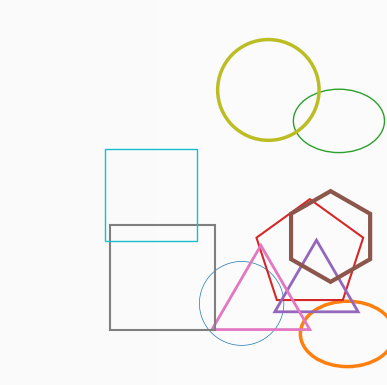[{"shape": "circle", "thickness": 0.5, "radius": 0.54, "center": [0.624, 0.212]}, {"shape": "oval", "thickness": 2.5, "radius": 0.61, "center": [0.897, 0.133]}, {"shape": "oval", "thickness": 1, "radius": 0.59, "center": [0.875, 0.686]}, {"shape": "pentagon", "thickness": 1.5, "radius": 0.72, "center": [0.8, 0.338]}, {"shape": "triangle", "thickness": 2, "radius": 0.62, "center": [0.817, 0.252]}, {"shape": "hexagon", "thickness": 3, "radius": 0.59, "center": [0.853, 0.386]}, {"shape": "triangle", "thickness": 2, "radius": 0.73, "center": [0.673, 0.217]}, {"shape": "square", "thickness": 1.5, "radius": 0.68, "center": [0.419, 0.28]}, {"shape": "circle", "thickness": 2.5, "radius": 0.65, "center": [0.693, 0.766]}, {"shape": "square", "thickness": 1, "radius": 0.59, "center": [0.39, 0.493]}]